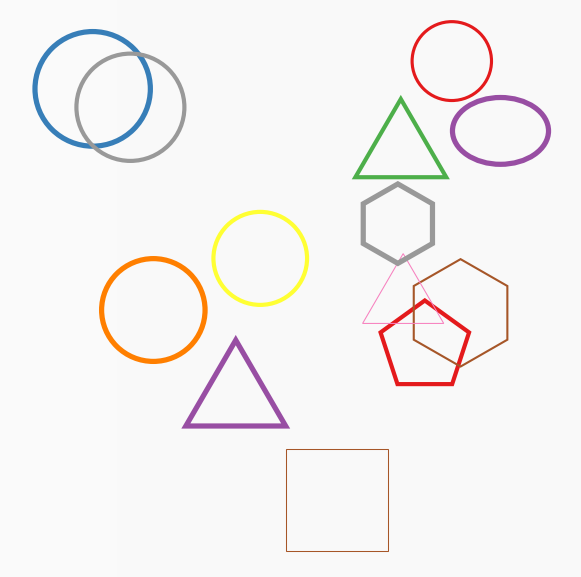[{"shape": "pentagon", "thickness": 2, "radius": 0.4, "center": [0.731, 0.399]}, {"shape": "circle", "thickness": 1.5, "radius": 0.34, "center": [0.777, 0.893]}, {"shape": "circle", "thickness": 2.5, "radius": 0.5, "center": [0.159, 0.845]}, {"shape": "triangle", "thickness": 2, "radius": 0.45, "center": [0.69, 0.737]}, {"shape": "oval", "thickness": 2.5, "radius": 0.41, "center": [0.861, 0.772]}, {"shape": "triangle", "thickness": 2.5, "radius": 0.5, "center": [0.406, 0.311]}, {"shape": "circle", "thickness": 2.5, "radius": 0.44, "center": [0.264, 0.462]}, {"shape": "circle", "thickness": 2, "radius": 0.4, "center": [0.448, 0.552]}, {"shape": "square", "thickness": 0.5, "radius": 0.44, "center": [0.58, 0.133]}, {"shape": "hexagon", "thickness": 1, "radius": 0.46, "center": [0.792, 0.457]}, {"shape": "triangle", "thickness": 0.5, "radius": 0.4, "center": [0.694, 0.479]}, {"shape": "circle", "thickness": 2, "radius": 0.46, "center": [0.224, 0.813]}, {"shape": "hexagon", "thickness": 2.5, "radius": 0.34, "center": [0.684, 0.612]}]